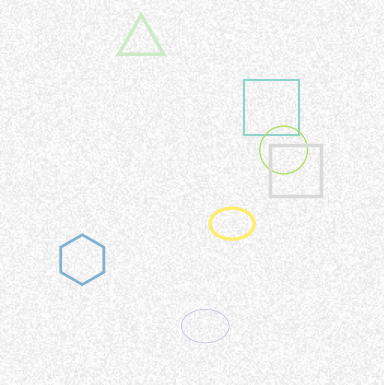[{"shape": "square", "thickness": 1.5, "radius": 0.36, "center": [0.706, 0.722]}, {"shape": "oval", "thickness": 0.5, "radius": 0.31, "center": [0.533, 0.153]}, {"shape": "hexagon", "thickness": 2, "radius": 0.32, "center": [0.214, 0.326]}, {"shape": "circle", "thickness": 1, "radius": 0.31, "center": [0.737, 0.61]}, {"shape": "square", "thickness": 2.5, "radius": 0.33, "center": [0.768, 0.558]}, {"shape": "triangle", "thickness": 2.5, "radius": 0.34, "center": [0.367, 0.893]}, {"shape": "oval", "thickness": 2.5, "radius": 0.29, "center": [0.603, 0.419]}]